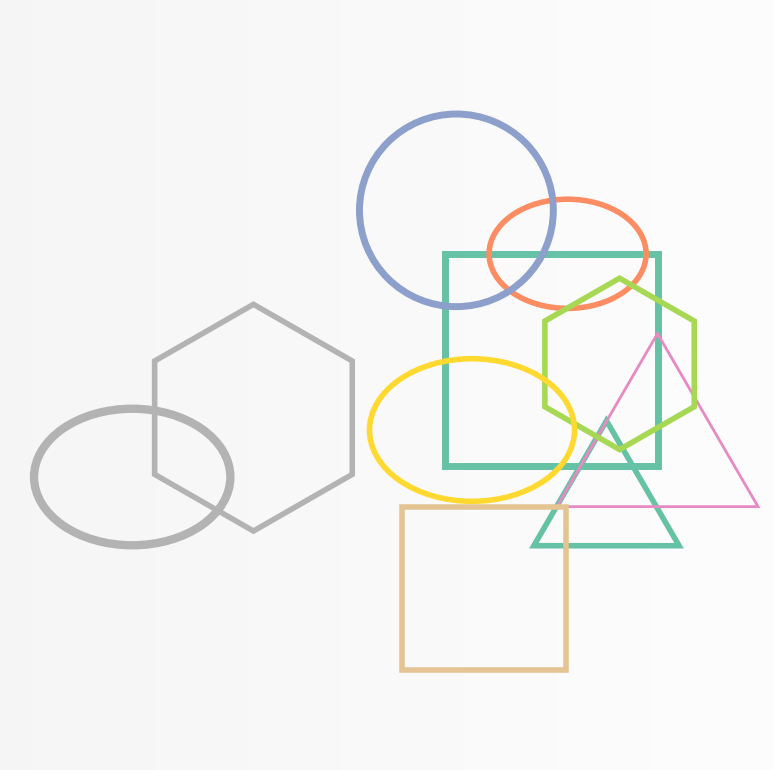[{"shape": "square", "thickness": 2.5, "radius": 0.69, "center": [0.712, 0.532]}, {"shape": "triangle", "thickness": 2, "radius": 0.54, "center": [0.783, 0.345]}, {"shape": "oval", "thickness": 2, "radius": 0.51, "center": [0.732, 0.67]}, {"shape": "circle", "thickness": 2.5, "radius": 0.63, "center": [0.589, 0.727]}, {"shape": "triangle", "thickness": 1, "radius": 0.75, "center": [0.848, 0.417]}, {"shape": "hexagon", "thickness": 2, "radius": 0.56, "center": [0.799, 0.527]}, {"shape": "oval", "thickness": 2, "radius": 0.66, "center": [0.609, 0.442]}, {"shape": "square", "thickness": 2, "radius": 0.53, "center": [0.625, 0.236]}, {"shape": "oval", "thickness": 3, "radius": 0.63, "center": [0.171, 0.381]}, {"shape": "hexagon", "thickness": 2, "radius": 0.74, "center": [0.327, 0.458]}]